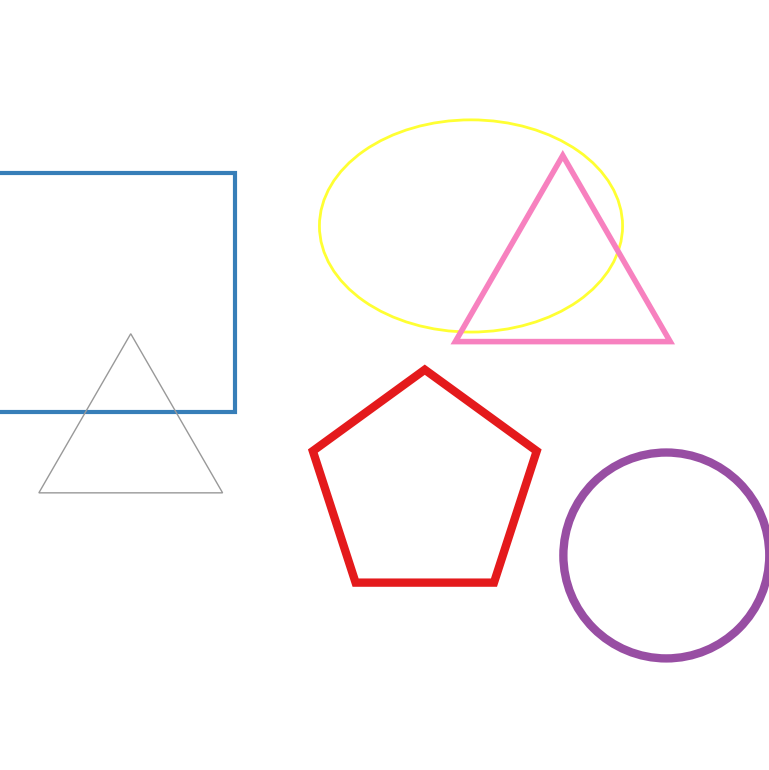[{"shape": "pentagon", "thickness": 3, "radius": 0.76, "center": [0.552, 0.367]}, {"shape": "square", "thickness": 1.5, "radius": 0.78, "center": [0.151, 0.62]}, {"shape": "circle", "thickness": 3, "radius": 0.67, "center": [0.865, 0.279]}, {"shape": "oval", "thickness": 1, "radius": 0.98, "center": [0.612, 0.707]}, {"shape": "triangle", "thickness": 2, "radius": 0.81, "center": [0.731, 0.637]}, {"shape": "triangle", "thickness": 0.5, "radius": 0.69, "center": [0.17, 0.429]}]